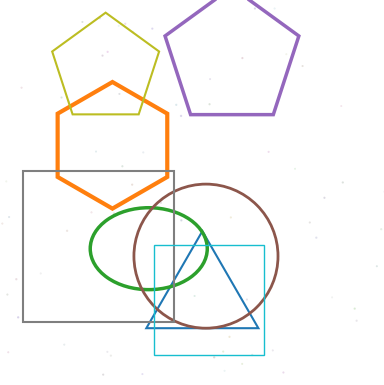[{"shape": "triangle", "thickness": 1.5, "radius": 0.84, "center": [0.526, 0.232]}, {"shape": "hexagon", "thickness": 3, "radius": 0.82, "center": [0.292, 0.623]}, {"shape": "oval", "thickness": 2.5, "radius": 0.76, "center": [0.386, 0.354]}, {"shape": "pentagon", "thickness": 2.5, "radius": 0.91, "center": [0.602, 0.85]}, {"shape": "circle", "thickness": 2, "radius": 0.94, "center": [0.535, 0.335]}, {"shape": "square", "thickness": 1.5, "radius": 0.98, "center": [0.255, 0.359]}, {"shape": "pentagon", "thickness": 1.5, "radius": 0.73, "center": [0.274, 0.821]}, {"shape": "square", "thickness": 1, "radius": 0.72, "center": [0.543, 0.221]}]